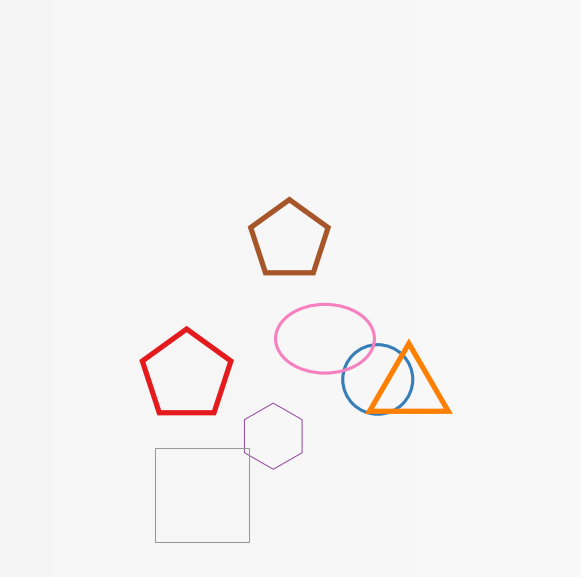[{"shape": "pentagon", "thickness": 2.5, "radius": 0.4, "center": [0.321, 0.349]}, {"shape": "circle", "thickness": 1.5, "radius": 0.3, "center": [0.65, 0.342]}, {"shape": "hexagon", "thickness": 0.5, "radius": 0.29, "center": [0.47, 0.244]}, {"shape": "triangle", "thickness": 2.5, "radius": 0.39, "center": [0.703, 0.326]}, {"shape": "pentagon", "thickness": 2.5, "radius": 0.35, "center": [0.498, 0.583]}, {"shape": "oval", "thickness": 1.5, "radius": 0.43, "center": [0.559, 0.413]}, {"shape": "square", "thickness": 0.5, "radius": 0.41, "center": [0.348, 0.142]}]